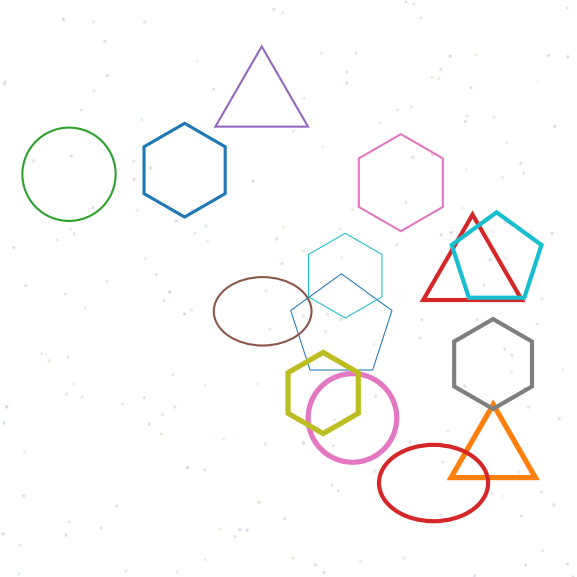[{"shape": "hexagon", "thickness": 1.5, "radius": 0.41, "center": [0.32, 0.704]}, {"shape": "pentagon", "thickness": 0.5, "radius": 0.46, "center": [0.591, 0.433]}, {"shape": "triangle", "thickness": 2.5, "radius": 0.42, "center": [0.854, 0.214]}, {"shape": "circle", "thickness": 1, "radius": 0.4, "center": [0.12, 0.697]}, {"shape": "oval", "thickness": 2, "radius": 0.47, "center": [0.751, 0.163]}, {"shape": "triangle", "thickness": 2, "radius": 0.49, "center": [0.818, 0.529]}, {"shape": "triangle", "thickness": 1, "radius": 0.46, "center": [0.453, 0.826]}, {"shape": "oval", "thickness": 1, "radius": 0.42, "center": [0.455, 0.46]}, {"shape": "circle", "thickness": 2.5, "radius": 0.38, "center": [0.61, 0.275]}, {"shape": "hexagon", "thickness": 1, "radius": 0.42, "center": [0.694, 0.683]}, {"shape": "hexagon", "thickness": 2, "radius": 0.39, "center": [0.854, 0.369]}, {"shape": "hexagon", "thickness": 2.5, "radius": 0.35, "center": [0.56, 0.319]}, {"shape": "pentagon", "thickness": 2, "radius": 0.41, "center": [0.86, 0.55]}, {"shape": "hexagon", "thickness": 0.5, "radius": 0.37, "center": [0.598, 0.522]}]